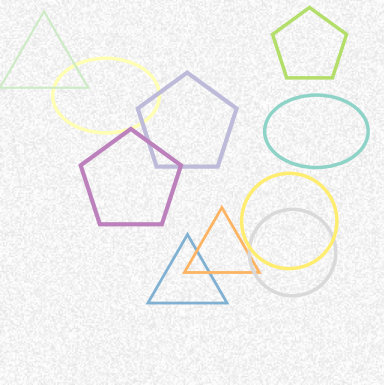[{"shape": "oval", "thickness": 2.5, "radius": 0.67, "center": [0.822, 0.659]}, {"shape": "oval", "thickness": 2.5, "radius": 0.69, "center": [0.275, 0.752]}, {"shape": "pentagon", "thickness": 3, "radius": 0.67, "center": [0.486, 0.676]}, {"shape": "triangle", "thickness": 2, "radius": 0.59, "center": [0.487, 0.272]}, {"shape": "triangle", "thickness": 2, "radius": 0.56, "center": [0.576, 0.348]}, {"shape": "pentagon", "thickness": 2.5, "radius": 0.5, "center": [0.804, 0.879]}, {"shape": "circle", "thickness": 2.5, "radius": 0.56, "center": [0.76, 0.344]}, {"shape": "pentagon", "thickness": 3, "radius": 0.68, "center": [0.34, 0.528]}, {"shape": "triangle", "thickness": 1.5, "radius": 0.66, "center": [0.114, 0.838]}, {"shape": "circle", "thickness": 2.5, "radius": 0.62, "center": [0.751, 0.426]}]